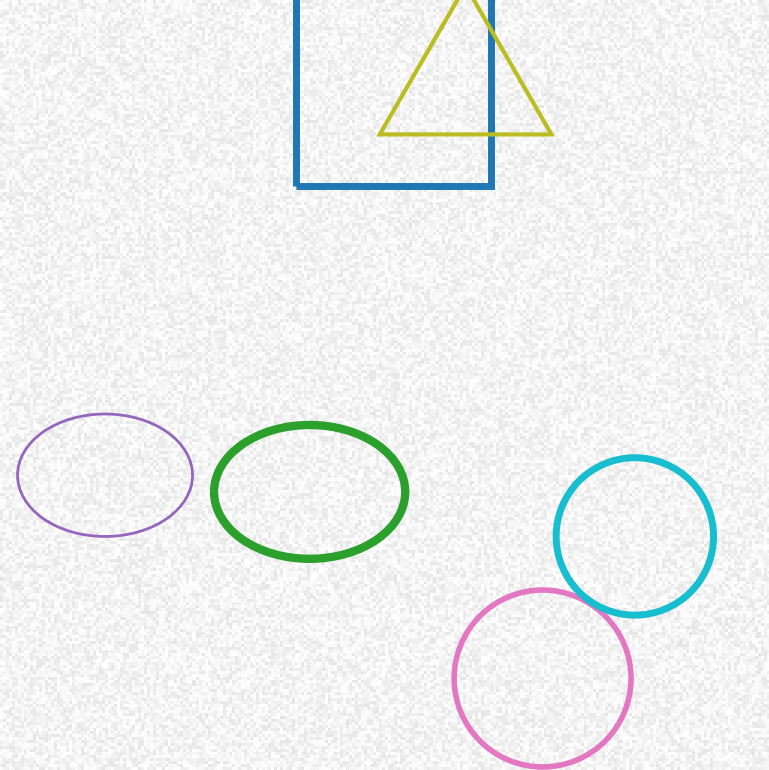[{"shape": "square", "thickness": 2.5, "radius": 0.63, "center": [0.511, 0.885]}, {"shape": "oval", "thickness": 3, "radius": 0.62, "center": [0.402, 0.361]}, {"shape": "oval", "thickness": 1, "radius": 0.57, "center": [0.136, 0.383]}, {"shape": "circle", "thickness": 2, "radius": 0.57, "center": [0.705, 0.119]}, {"shape": "triangle", "thickness": 1.5, "radius": 0.64, "center": [0.605, 0.89]}, {"shape": "circle", "thickness": 2.5, "radius": 0.51, "center": [0.824, 0.303]}]